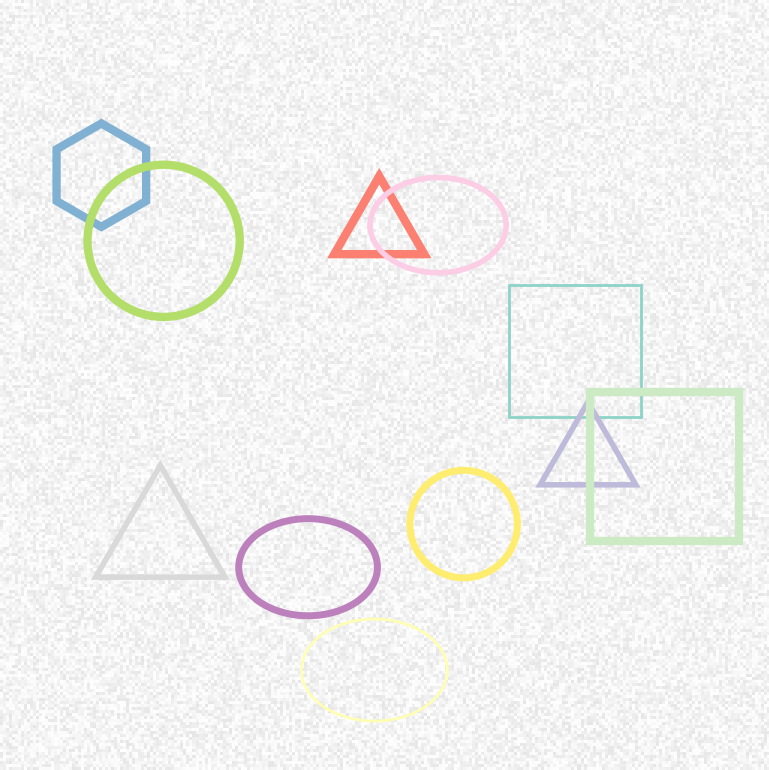[{"shape": "square", "thickness": 1, "radius": 0.43, "center": [0.746, 0.545]}, {"shape": "oval", "thickness": 1, "radius": 0.47, "center": [0.486, 0.13]}, {"shape": "triangle", "thickness": 2, "radius": 0.36, "center": [0.764, 0.406]}, {"shape": "triangle", "thickness": 3, "radius": 0.34, "center": [0.493, 0.704]}, {"shape": "hexagon", "thickness": 3, "radius": 0.34, "center": [0.132, 0.773]}, {"shape": "circle", "thickness": 3, "radius": 0.49, "center": [0.212, 0.687]}, {"shape": "oval", "thickness": 2, "radius": 0.44, "center": [0.569, 0.708]}, {"shape": "triangle", "thickness": 2, "radius": 0.48, "center": [0.208, 0.299]}, {"shape": "oval", "thickness": 2.5, "radius": 0.45, "center": [0.4, 0.263]}, {"shape": "square", "thickness": 3, "radius": 0.48, "center": [0.863, 0.394]}, {"shape": "circle", "thickness": 2.5, "radius": 0.35, "center": [0.602, 0.319]}]